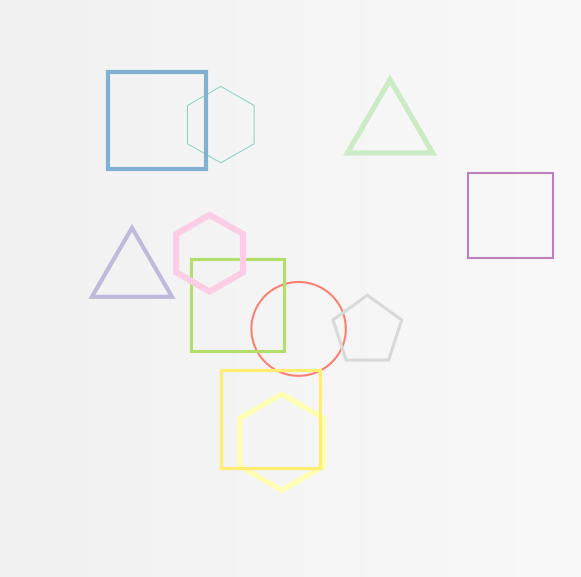[{"shape": "hexagon", "thickness": 0.5, "radius": 0.33, "center": [0.38, 0.783]}, {"shape": "hexagon", "thickness": 2.5, "radius": 0.42, "center": [0.485, 0.233]}, {"shape": "triangle", "thickness": 2, "radius": 0.4, "center": [0.227, 0.525]}, {"shape": "circle", "thickness": 1, "radius": 0.41, "center": [0.514, 0.43]}, {"shape": "square", "thickness": 2, "radius": 0.42, "center": [0.27, 0.79]}, {"shape": "square", "thickness": 1.5, "radius": 0.4, "center": [0.408, 0.472]}, {"shape": "hexagon", "thickness": 3, "radius": 0.33, "center": [0.361, 0.561]}, {"shape": "pentagon", "thickness": 1.5, "radius": 0.31, "center": [0.632, 0.426]}, {"shape": "square", "thickness": 1, "radius": 0.37, "center": [0.878, 0.625]}, {"shape": "triangle", "thickness": 2.5, "radius": 0.42, "center": [0.671, 0.777]}, {"shape": "square", "thickness": 1.5, "radius": 0.43, "center": [0.465, 0.274]}]